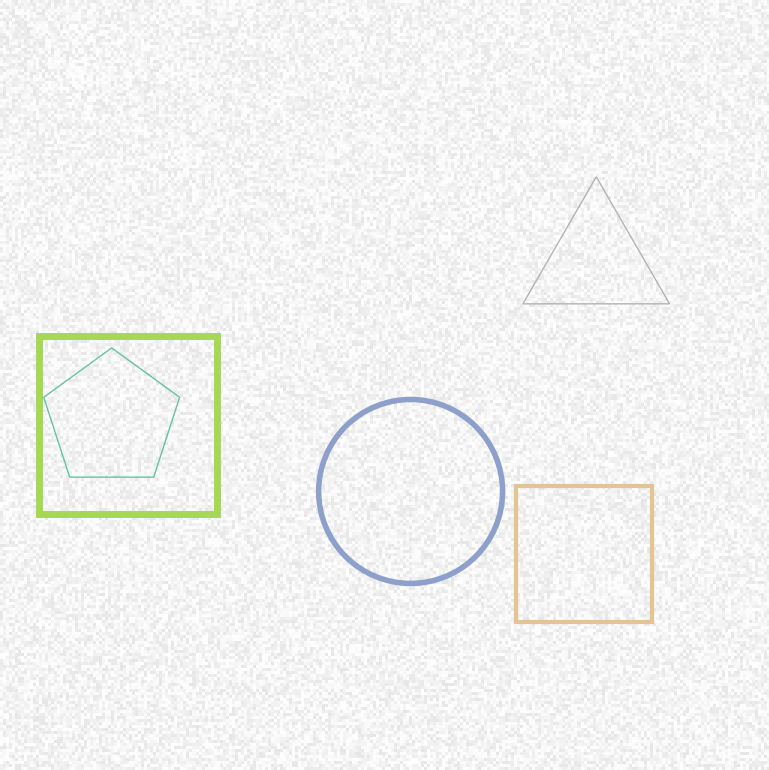[{"shape": "pentagon", "thickness": 0.5, "radius": 0.46, "center": [0.145, 0.455]}, {"shape": "circle", "thickness": 2, "radius": 0.6, "center": [0.533, 0.362]}, {"shape": "square", "thickness": 2.5, "radius": 0.58, "center": [0.167, 0.448]}, {"shape": "square", "thickness": 1.5, "radius": 0.44, "center": [0.759, 0.281]}, {"shape": "triangle", "thickness": 0.5, "radius": 0.55, "center": [0.774, 0.66]}]